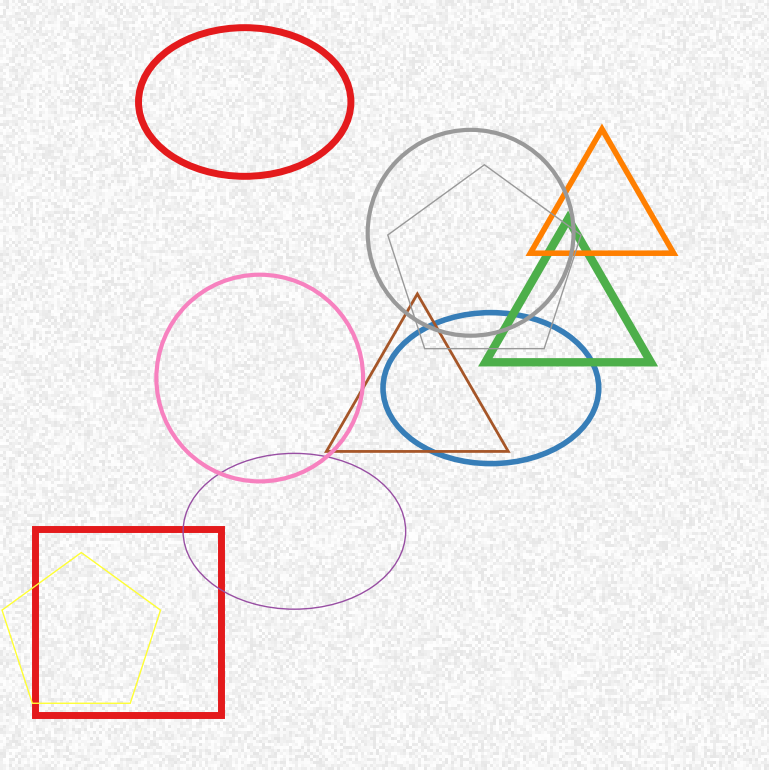[{"shape": "square", "thickness": 2.5, "radius": 0.6, "center": [0.167, 0.192]}, {"shape": "oval", "thickness": 2.5, "radius": 0.69, "center": [0.318, 0.868]}, {"shape": "oval", "thickness": 2, "radius": 0.7, "center": [0.638, 0.496]}, {"shape": "triangle", "thickness": 3, "radius": 0.62, "center": [0.738, 0.592]}, {"shape": "oval", "thickness": 0.5, "radius": 0.72, "center": [0.382, 0.31]}, {"shape": "triangle", "thickness": 2, "radius": 0.54, "center": [0.782, 0.725]}, {"shape": "pentagon", "thickness": 0.5, "radius": 0.54, "center": [0.106, 0.174]}, {"shape": "triangle", "thickness": 1, "radius": 0.68, "center": [0.542, 0.482]}, {"shape": "circle", "thickness": 1.5, "radius": 0.67, "center": [0.337, 0.509]}, {"shape": "circle", "thickness": 1.5, "radius": 0.67, "center": [0.611, 0.698]}, {"shape": "pentagon", "thickness": 0.5, "radius": 0.66, "center": [0.629, 0.654]}]